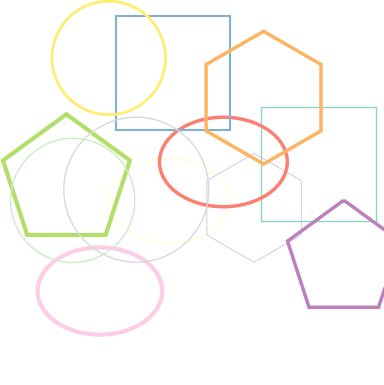[{"shape": "square", "thickness": 1, "radius": 0.74, "center": [0.827, 0.574]}, {"shape": "oval", "thickness": 0.5, "radius": 0.79, "center": [0.44, 0.479]}, {"shape": "hexagon", "thickness": 0.5, "radius": 0.71, "center": [0.66, 0.46]}, {"shape": "oval", "thickness": 2.5, "radius": 0.83, "center": [0.58, 0.579]}, {"shape": "square", "thickness": 1.5, "radius": 0.74, "center": [0.448, 0.81]}, {"shape": "hexagon", "thickness": 2.5, "radius": 0.86, "center": [0.685, 0.746]}, {"shape": "pentagon", "thickness": 3, "radius": 0.87, "center": [0.172, 0.53]}, {"shape": "oval", "thickness": 3, "radius": 0.81, "center": [0.26, 0.244]}, {"shape": "circle", "thickness": 1, "radius": 0.94, "center": [0.354, 0.507]}, {"shape": "pentagon", "thickness": 2.5, "radius": 0.77, "center": [0.893, 0.326]}, {"shape": "circle", "thickness": 1, "radius": 0.81, "center": [0.189, 0.48]}, {"shape": "circle", "thickness": 2, "radius": 0.74, "center": [0.282, 0.85]}]